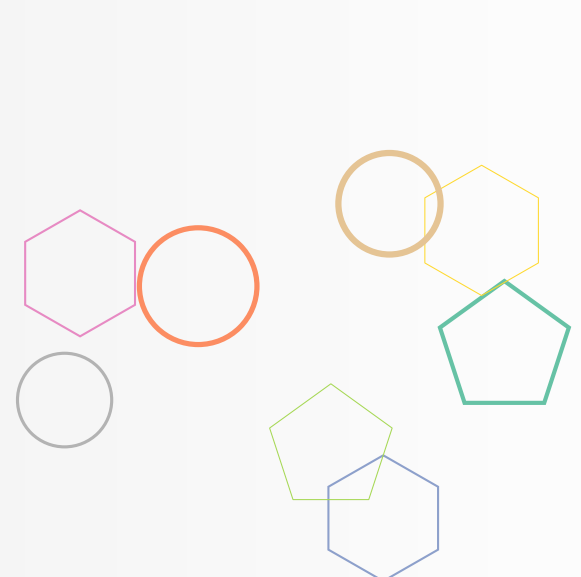[{"shape": "pentagon", "thickness": 2, "radius": 0.58, "center": [0.868, 0.396]}, {"shape": "circle", "thickness": 2.5, "radius": 0.51, "center": [0.341, 0.504]}, {"shape": "hexagon", "thickness": 1, "radius": 0.54, "center": [0.659, 0.102]}, {"shape": "hexagon", "thickness": 1, "radius": 0.55, "center": [0.138, 0.526]}, {"shape": "pentagon", "thickness": 0.5, "radius": 0.55, "center": [0.569, 0.224]}, {"shape": "hexagon", "thickness": 0.5, "radius": 0.56, "center": [0.829, 0.6]}, {"shape": "circle", "thickness": 3, "radius": 0.44, "center": [0.67, 0.646]}, {"shape": "circle", "thickness": 1.5, "radius": 0.41, "center": [0.111, 0.306]}]